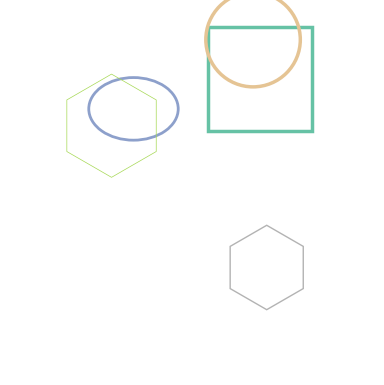[{"shape": "square", "thickness": 2.5, "radius": 0.67, "center": [0.676, 0.794]}, {"shape": "oval", "thickness": 2, "radius": 0.58, "center": [0.347, 0.717]}, {"shape": "hexagon", "thickness": 0.5, "radius": 0.67, "center": [0.29, 0.673]}, {"shape": "circle", "thickness": 2.5, "radius": 0.61, "center": [0.657, 0.897]}, {"shape": "hexagon", "thickness": 1, "radius": 0.55, "center": [0.693, 0.305]}]